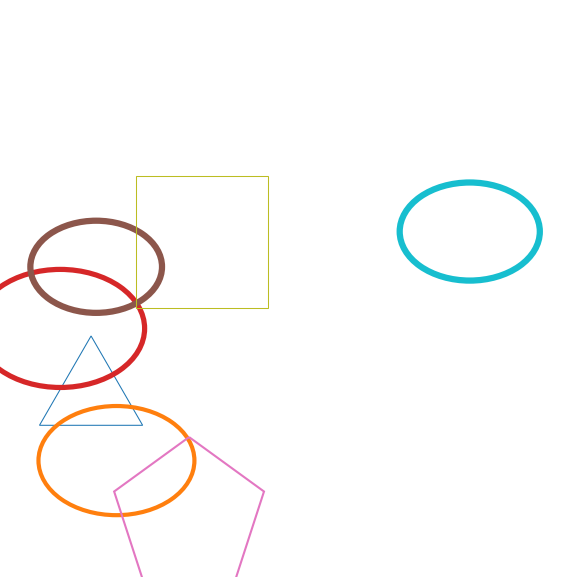[{"shape": "triangle", "thickness": 0.5, "radius": 0.52, "center": [0.158, 0.314]}, {"shape": "oval", "thickness": 2, "radius": 0.68, "center": [0.202, 0.202]}, {"shape": "oval", "thickness": 2.5, "radius": 0.73, "center": [0.104, 0.43]}, {"shape": "oval", "thickness": 3, "radius": 0.57, "center": [0.167, 0.537]}, {"shape": "pentagon", "thickness": 1, "radius": 0.68, "center": [0.327, 0.106]}, {"shape": "square", "thickness": 0.5, "radius": 0.57, "center": [0.35, 0.58]}, {"shape": "oval", "thickness": 3, "radius": 0.61, "center": [0.813, 0.598]}]